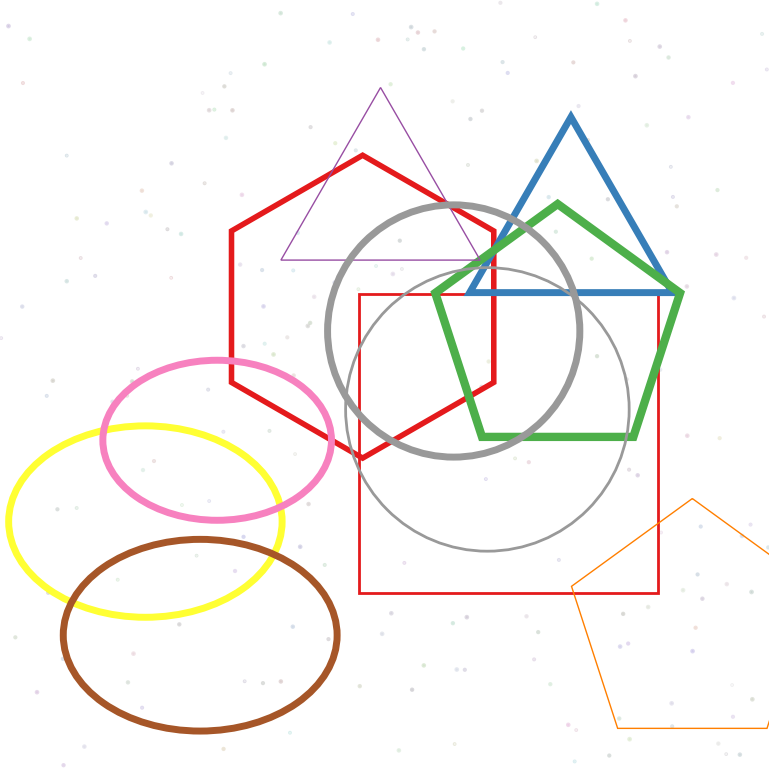[{"shape": "hexagon", "thickness": 2, "radius": 0.98, "center": [0.471, 0.602]}, {"shape": "square", "thickness": 1, "radius": 0.97, "center": [0.66, 0.424]}, {"shape": "triangle", "thickness": 2.5, "radius": 0.76, "center": [0.741, 0.696]}, {"shape": "pentagon", "thickness": 3, "radius": 0.84, "center": [0.724, 0.568]}, {"shape": "triangle", "thickness": 0.5, "radius": 0.75, "center": [0.494, 0.737]}, {"shape": "pentagon", "thickness": 0.5, "radius": 0.82, "center": [0.899, 0.188]}, {"shape": "oval", "thickness": 2.5, "radius": 0.89, "center": [0.189, 0.323]}, {"shape": "oval", "thickness": 2.5, "radius": 0.89, "center": [0.26, 0.175]}, {"shape": "oval", "thickness": 2.5, "radius": 0.74, "center": [0.282, 0.428]}, {"shape": "circle", "thickness": 1, "radius": 0.92, "center": [0.633, 0.468]}, {"shape": "circle", "thickness": 2.5, "radius": 0.82, "center": [0.589, 0.57]}]